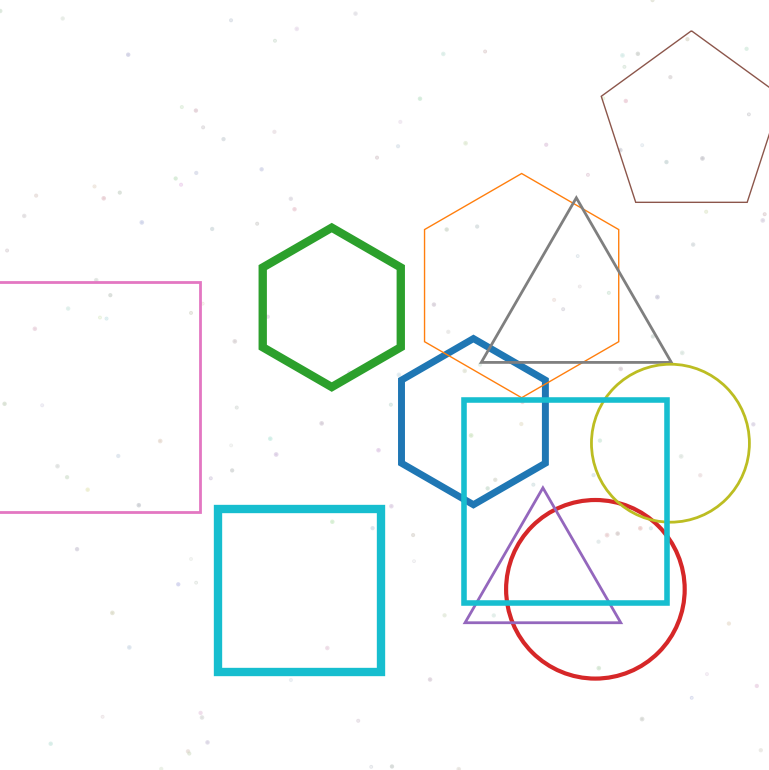[{"shape": "hexagon", "thickness": 2.5, "radius": 0.54, "center": [0.615, 0.452]}, {"shape": "hexagon", "thickness": 0.5, "radius": 0.73, "center": [0.677, 0.629]}, {"shape": "hexagon", "thickness": 3, "radius": 0.52, "center": [0.431, 0.601]}, {"shape": "circle", "thickness": 1.5, "radius": 0.58, "center": [0.773, 0.235]}, {"shape": "triangle", "thickness": 1, "radius": 0.58, "center": [0.705, 0.25]}, {"shape": "pentagon", "thickness": 0.5, "radius": 0.62, "center": [0.898, 0.837]}, {"shape": "square", "thickness": 1, "radius": 0.75, "center": [0.11, 0.485]}, {"shape": "triangle", "thickness": 1, "radius": 0.71, "center": [0.748, 0.601]}, {"shape": "circle", "thickness": 1, "radius": 0.51, "center": [0.871, 0.424]}, {"shape": "square", "thickness": 2, "radius": 0.66, "center": [0.735, 0.349]}, {"shape": "square", "thickness": 3, "radius": 0.53, "center": [0.389, 0.234]}]